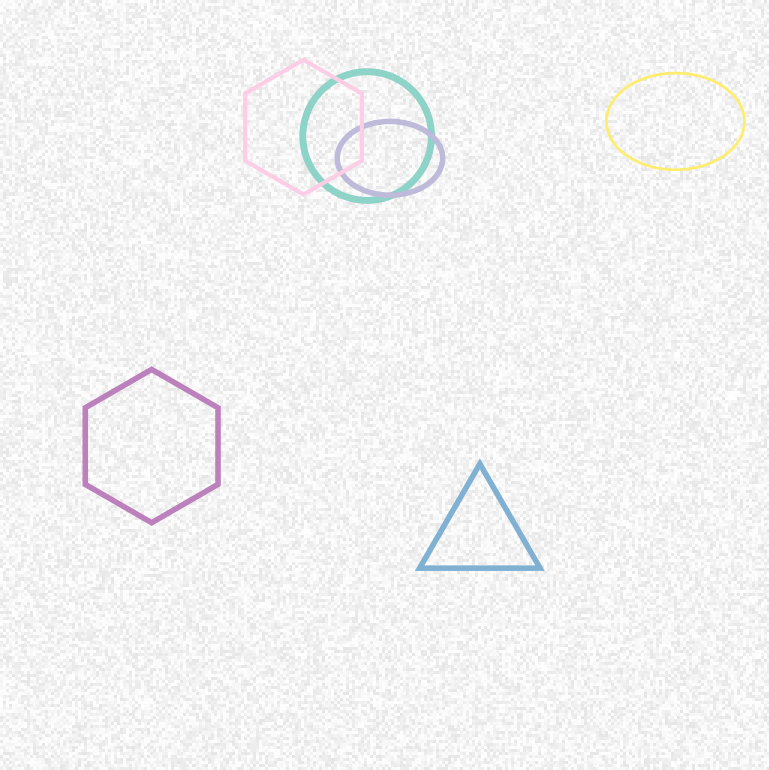[{"shape": "circle", "thickness": 2.5, "radius": 0.42, "center": [0.477, 0.823]}, {"shape": "oval", "thickness": 2, "radius": 0.34, "center": [0.506, 0.794]}, {"shape": "triangle", "thickness": 2, "radius": 0.45, "center": [0.623, 0.307]}, {"shape": "hexagon", "thickness": 1.5, "radius": 0.44, "center": [0.394, 0.835]}, {"shape": "hexagon", "thickness": 2, "radius": 0.5, "center": [0.197, 0.421]}, {"shape": "oval", "thickness": 1, "radius": 0.45, "center": [0.877, 0.842]}]